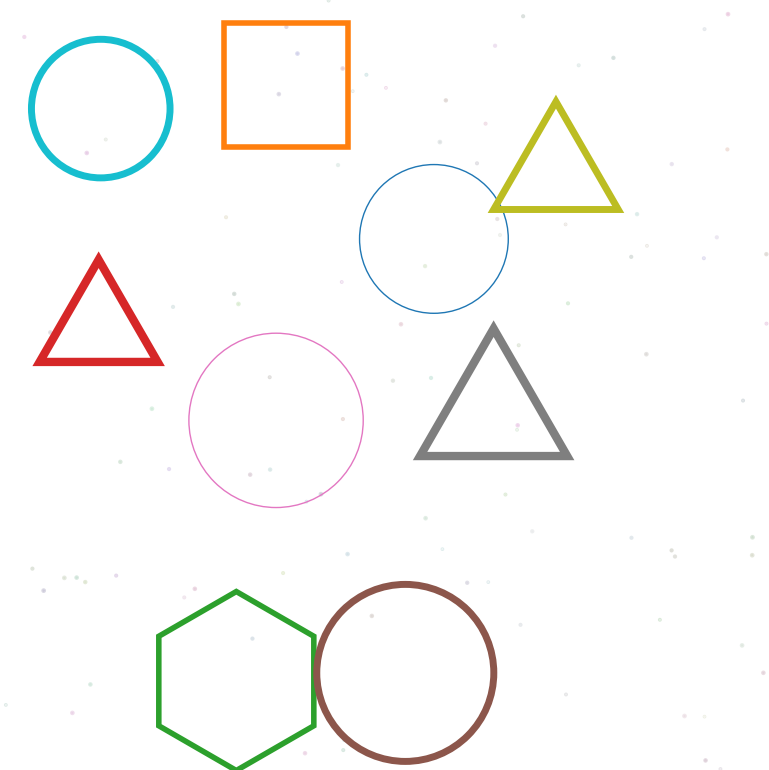[{"shape": "circle", "thickness": 0.5, "radius": 0.48, "center": [0.564, 0.69]}, {"shape": "square", "thickness": 2, "radius": 0.4, "center": [0.371, 0.889]}, {"shape": "hexagon", "thickness": 2, "radius": 0.58, "center": [0.307, 0.116]}, {"shape": "triangle", "thickness": 3, "radius": 0.44, "center": [0.128, 0.574]}, {"shape": "circle", "thickness": 2.5, "radius": 0.57, "center": [0.526, 0.126]}, {"shape": "circle", "thickness": 0.5, "radius": 0.57, "center": [0.359, 0.454]}, {"shape": "triangle", "thickness": 3, "radius": 0.55, "center": [0.641, 0.463]}, {"shape": "triangle", "thickness": 2.5, "radius": 0.47, "center": [0.722, 0.775]}, {"shape": "circle", "thickness": 2.5, "radius": 0.45, "center": [0.131, 0.859]}]